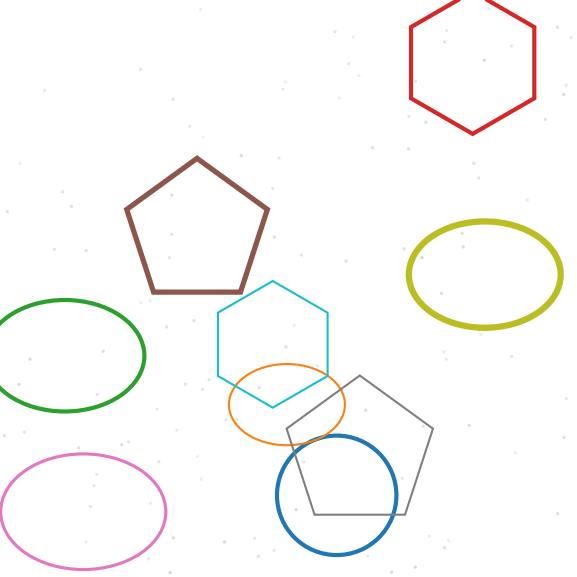[{"shape": "circle", "thickness": 2, "radius": 0.52, "center": [0.583, 0.141]}, {"shape": "oval", "thickness": 1, "radius": 0.5, "center": [0.497, 0.298]}, {"shape": "oval", "thickness": 2, "radius": 0.69, "center": [0.112, 0.383]}, {"shape": "hexagon", "thickness": 2, "radius": 0.62, "center": [0.818, 0.891]}, {"shape": "pentagon", "thickness": 2.5, "radius": 0.64, "center": [0.341, 0.597]}, {"shape": "oval", "thickness": 1.5, "radius": 0.72, "center": [0.144, 0.113]}, {"shape": "pentagon", "thickness": 1, "radius": 0.67, "center": [0.623, 0.216]}, {"shape": "oval", "thickness": 3, "radius": 0.66, "center": [0.839, 0.524]}, {"shape": "hexagon", "thickness": 1, "radius": 0.55, "center": [0.472, 0.403]}]